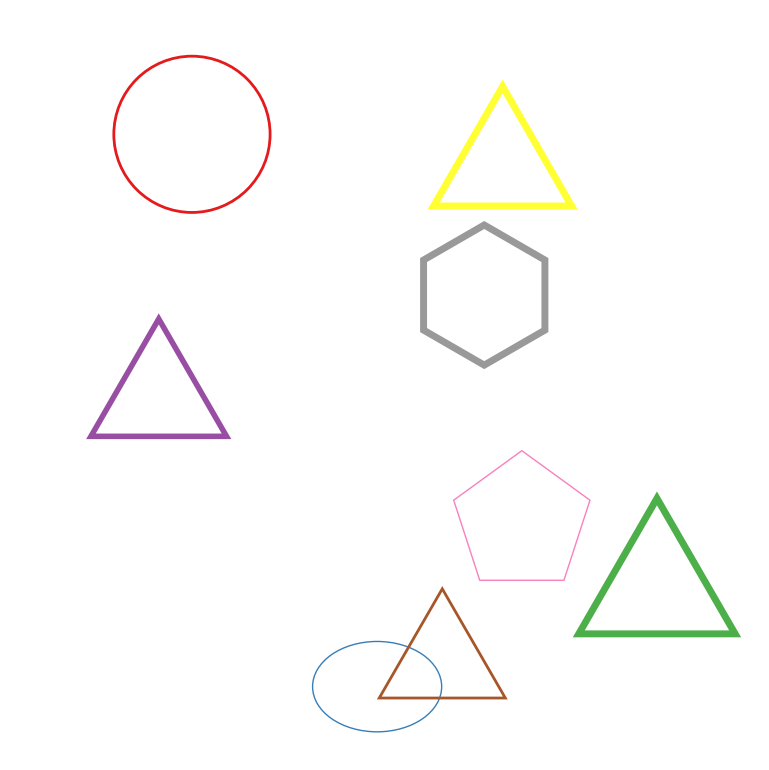[{"shape": "circle", "thickness": 1, "radius": 0.51, "center": [0.249, 0.826]}, {"shape": "oval", "thickness": 0.5, "radius": 0.42, "center": [0.49, 0.108]}, {"shape": "triangle", "thickness": 2.5, "radius": 0.59, "center": [0.853, 0.235]}, {"shape": "triangle", "thickness": 2, "radius": 0.51, "center": [0.206, 0.484]}, {"shape": "triangle", "thickness": 2.5, "radius": 0.52, "center": [0.653, 0.784]}, {"shape": "triangle", "thickness": 1, "radius": 0.47, "center": [0.574, 0.141]}, {"shape": "pentagon", "thickness": 0.5, "radius": 0.47, "center": [0.678, 0.322]}, {"shape": "hexagon", "thickness": 2.5, "radius": 0.45, "center": [0.629, 0.617]}]